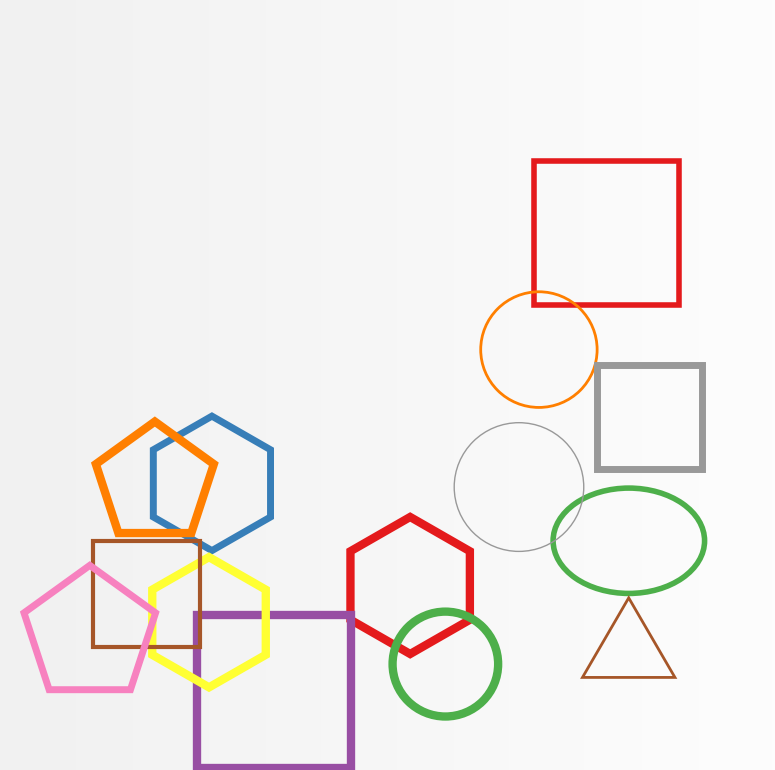[{"shape": "hexagon", "thickness": 3, "radius": 0.44, "center": [0.529, 0.24]}, {"shape": "square", "thickness": 2, "radius": 0.47, "center": [0.782, 0.698]}, {"shape": "hexagon", "thickness": 2.5, "radius": 0.44, "center": [0.273, 0.372]}, {"shape": "oval", "thickness": 2, "radius": 0.49, "center": [0.811, 0.298]}, {"shape": "circle", "thickness": 3, "radius": 0.34, "center": [0.575, 0.138]}, {"shape": "square", "thickness": 3, "radius": 0.5, "center": [0.354, 0.102]}, {"shape": "circle", "thickness": 1, "radius": 0.38, "center": [0.695, 0.546]}, {"shape": "pentagon", "thickness": 3, "radius": 0.4, "center": [0.2, 0.372]}, {"shape": "hexagon", "thickness": 3, "radius": 0.42, "center": [0.27, 0.192]}, {"shape": "square", "thickness": 1.5, "radius": 0.35, "center": [0.189, 0.229]}, {"shape": "triangle", "thickness": 1, "radius": 0.34, "center": [0.811, 0.155]}, {"shape": "pentagon", "thickness": 2.5, "radius": 0.45, "center": [0.116, 0.176]}, {"shape": "circle", "thickness": 0.5, "radius": 0.42, "center": [0.67, 0.367]}, {"shape": "square", "thickness": 2.5, "radius": 0.34, "center": [0.838, 0.458]}]